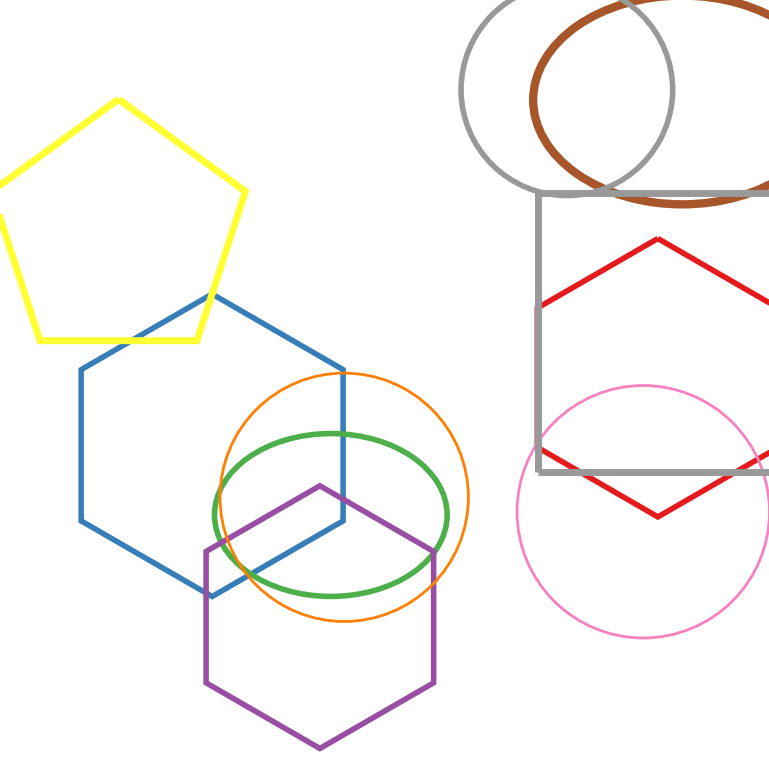[{"shape": "hexagon", "thickness": 2, "radius": 0.9, "center": [0.854, 0.509]}, {"shape": "hexagon", "thickness": 2, "radius": 0.98, "center": [0.275, 0.422]}, {"shape": "oval", "thickness": 2, "radius": 0.76, "center": [0.43, 0.331]}, {"shape": "hexagon", "thickness": 2, "radius": 0.85, "center": [0.415, 0.199]}, {"shape": "circle", "thickness": 1, "radius": 0.81, "center": [0.447, 0.354]}, {"shape": "pentagon", "thickness": 2.5, "radius": 0.87, "center": [0.154, 0.698]}, {"shape": "oval", "thickness": 3, "radius": 0.97, "center": [0.886, 0.87]}, {"shape": "circle", "thickness": 1, "radius": 0.82, "center": [0.835, 0.335]}, {"shape": "circle", "thickness": 2, "radius": 0.69, "center": [0.736, 0.883]}, {"shape": "square", "thickness": 2.5, "radius": 0.91, "center": [0.881, 0.568]}]